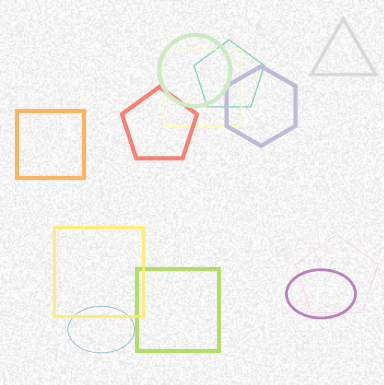[{"shape": "pentagon", "thickness": 1, "radius": 0.48, "center": [0.595, 0.8]}, {"shape": "square", "thickness": 1, "radius": 0.5, "center": [0.524, 0.773]}, {"shape": "hexagon", "thickness": 3, "radius": 0.52, "center": [0.678, 0.725]}, {"shape": "pentagon", "thickness": 3, "radius": 0.51, "center": [0.414, 0.672]}, {"shape": "oval", "thickness": 0.5, "radius": 0.43, "center": [0.263, 0.144]}, {"shape": "square", "thickness": 3, "radius": 0.44, "center": [0.132, 0.625]}, {"shape": "square", "thickness": 3, "radius": 0.53, "center": [0.463, 0.195]}, {"shape": "pentagon", "thickness": 0.5, "radius": 0.56, "center": [0.874, 0.279]}, {"shape": "triangle", "thickness": 2.5, "radius": 0.48, "center": [0.892, 0.855]}, {"shape": "oval", "thickness": 2, "radius": 0.45, "center": [0.834, 0.237]}, {"shape": "circle", "thickness": 3, "radius": 0.46, "center": [0.506, 0.817]}, {"shape": "square", "thickness": 2, "radius": 0.58, "center": [0.256, 0.295]}]